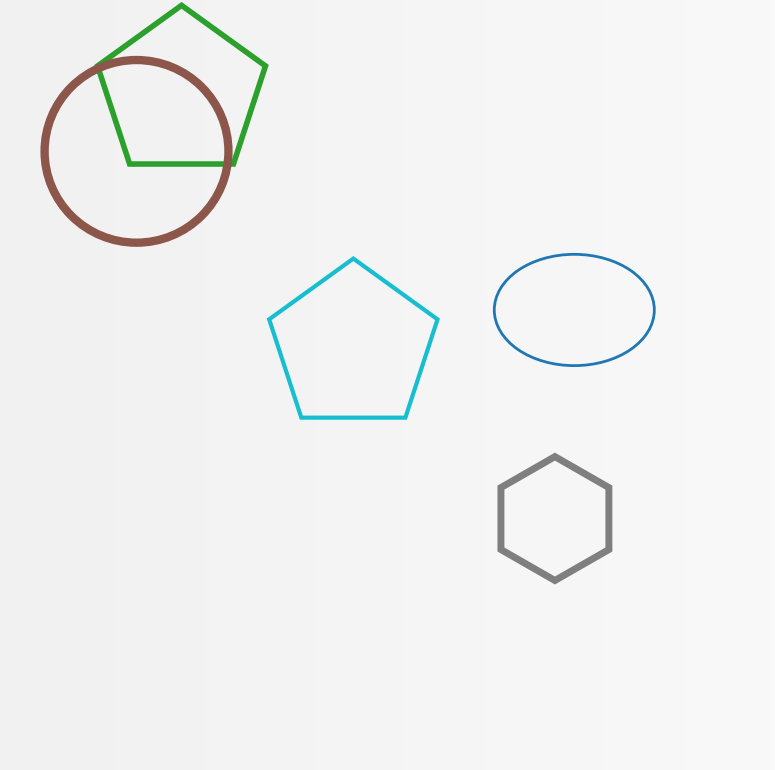[{"shape": "oval", "thickness": 1, "radius": 0.52, "center": [0.741, 0.597]}, {"shape": "pentagon", "thickness": 2, "radius": 0.57, "center": [0.234, 0.879]}, {"shape": "circle", "thickness": 3, "radius": 0.59, "center": [0.176, 0.803]}, {"shape": "hexagon", "thickness": 2.5, "radius": 0.4, "center": [0.716, 0.327]}, {"shape": "pentagon", "thickness": 1.5, "radius": 0.57, "center": [0.456, 0.55]}]